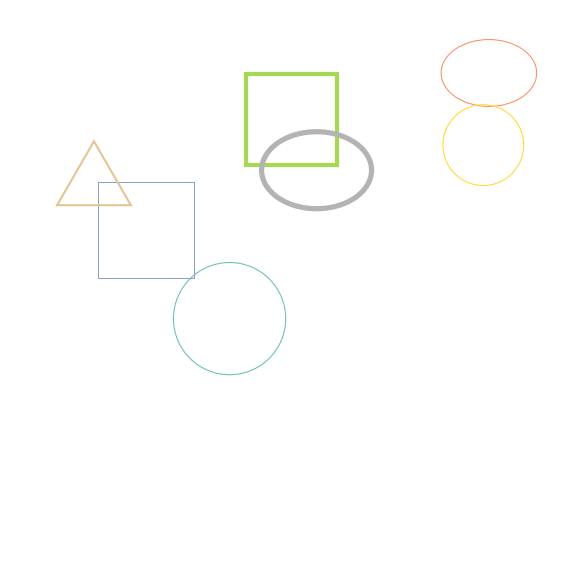[{"shape": "circle", "thickness": 0.5, "radius": 0.49, "center": [0.398, 0.447]}, {"shape": "oval", "thickness": 0.5, "radius": 0.41, "center": [0.847, 0.873]}, {"shape": "square", "thickness": 0.5, "radius": 0.42, "center": [0.253, 0.601]}, {"shape": "square", "thickness": 2, "radius": 0.39, "center": [0.504, 0.792]}, {"shape": "circle", "thickness": 0.5, "radius": 0.35, "center": [0.837, 0.748]}, {"shape": "triangle", "thickness": 1, "radius": 0.37, "center": [0.163, 0.681]}, {"shape": "oval", "thickness": 2.5, "radius": 0.48, "center": [0.548, 0.704]}]